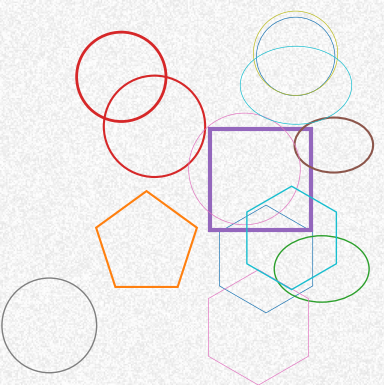[{"shape": "hexagon", "thickness": 0.5, "radius": 0.7, "center": [0.691, 0.327]}, {"shape": "circle", "thickness": 0.5, "radius": 0.51, "center": [0.768, 0.854]}, {"shape": "pentagon", "thickness": 1.5, "radius": 0.69, "center": [0.381, 0.366]}, {"shape": "oval", "thickness": 1, "radius": 0.62, "center": [0.836, 0.301]}, {"shape": "circle", "thickness": 2, "radius": 0.58, "center": [0.315, 0.8]}, {"shape": "circle", "thickness": 1.5, "radius": 0.66, "center": [0.401, 0.672]}, {"shape": "square", "thickness": 3, "radius": 0.66, "center": [0.677, 0.534]}, {"shape": "oval", "thickness": 1.5, "radius": 0.51, "center": [0.867, 0.623]}, {"shape": "circle", "thickness": 0.5, "radius": 0.73, "center": [0.635, 0.561]}, {"shape": "hexagon", "thickness": 0.5, "radius": 0.75, "center": [0.671, 0.15]}, {"shape": "circle", "thickness": 1, "radius": 0.61, "center": [0.128, 0.155]}, {"shape": "circle", "thickness": 0.5, "radius": 0.55, "center": [0.768, 0.862]}, {"shape": "hexagon", "thickness": 1, "radius": 0.67, "center": [0.757, 0.382]}, {"shape": "oval", "thickness": 0.5, "radius": 0.72, "center": [0.769, 0.779]}]